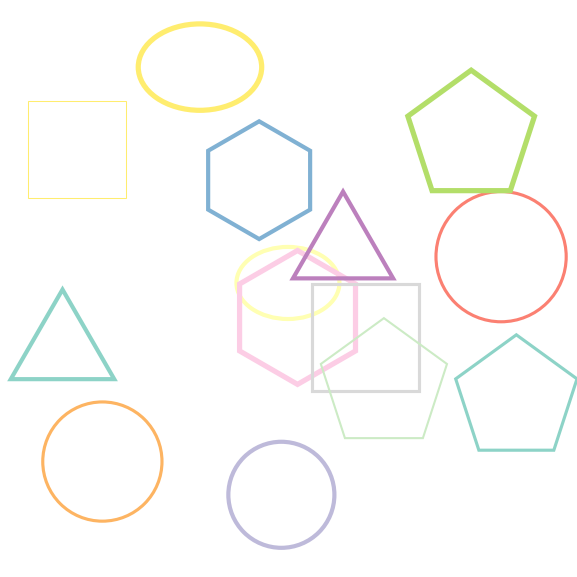[{"shape": "triangle", "thickness": 2, "radius": 0.52, "center": [0.108, 0.394]}, {"shape": "pentagon", "thickness": 1.5, "radius": 0.55, "center": [0.894, 0.309]}, {"shape": "oval", "thickness": 2, "radius": 0.45, "center": [0.499, 0.509]}, {"shape": "circle", "thickness": 2, "radius": 0.46, "center": [0.487, 0.142]}, {"shape": "circle", "thickness": 1.5, "radius": 0.56, "center": [0.868, 0.555]}, {"shape": "hexagon", "thickness": 2, "radius": 0.51, "center": [0.449, 0.687]}, {"shape": "circle", "thickness": 1.5, "radius": 0.52, "center": [0.177, 0.2]}, {"shape": "pentagon", "thickness": 2.5, "radius": 0.58, "center": [0.816, 0.762]}, {"shape": "hexagon", "thickness": 2.5, "radius": 0.58, "center": [0.515, 0.449]}, {"shape": "square", "thickness": 1.5, "radius": 0.46, "center": [0.633, 0.415]}, {"shape": "triangle", "thickness": 2, "radius": 0.5, "center": [0.594, 0.567]}, {"shape": "pentagon", "thickness": 1, "radius": 0.57, "center": [0.665, 0.333]}, {"shape": "oval", "thickness": 2.5, "radius": 0.53, "center": [0.346, 0.883]}, {"shape": "square", "thickness": 0.5, "radius": 0.42, "center": [0.134, 0.74]}]